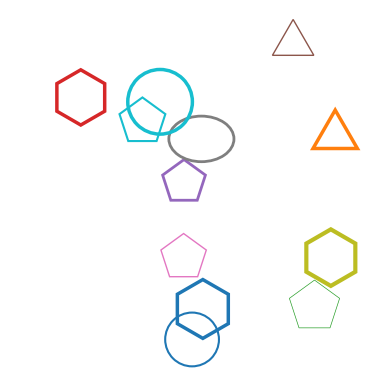[{"shape": "circle", "thickness": 1.5, "radius": 0.35, "center": [0.499, 0.118]}, {"shape": "hexagon", "thickness": 2.5, "radius": 0.38, "center": [0.527, 0.198]}, {"shape": "triangle", "thickness": 2.5, "radius": 0.33, "center": [0.871, 0.648]}, {"shape": "pentagon", "thickness": 0.5, "radius": 0.34, "center": [0.817, 0.204]}, {"shape": "hexagon", "thickness": 2.5, "radius": 0.36, "center": [0.21, 0.747]}, {"shape": "pentagon", "thickness": 2, "radius": 0.29, "center": [0.478, 0.527]}, {"shape": "triangle", "thickness": 1, "radius": 0.31, "center": [0.761, 0.887]}, {"shape": "pentagon", "thickness": 1, "radius": 0.31, "center": [0.477, 0.331]}, {"shape": "oval", "thickness": 2, "radius": 0.42, "center": [0.523, 0.639]}, {"shape": "hexagon", "thickness": 3, "radius": 0.37, "center": [0.859, 0.331]}, {"shape": "pentagon", "thickness": 1.5, "radius": 0.31, "center": [0.37, 0.684]}, {"shape": "circle", "thickness": 2.5, "radius": 0.42, "center": [0.416, 0.736]}]